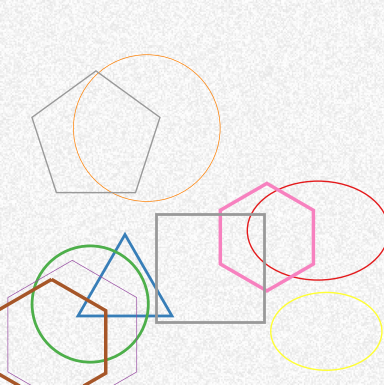[{"shape": "oval", "thickness": 1, "radius": 0.92, "center": [0.826, 0.401]}, {"shape": "triangle", "thickness": 2, "radius": 0.7, "center": [0.325, 0.25]}, {"shape": "circle", "thickness": 2, "radius": 0.75, "center": [0.234, 0.21]}, {"shape": "hexagon", "thickness": 0.5, "radius": 0.97, "center": [0.188, 0.131]}, {"shape": "circle", "thickness": 0.5, "radius": 0.95, "center": [0.381, 0.667]}, {"shape": "oval", "thickness": 1, "radius": 0.72, "center": [0.848, 0.139]}, {"shape": "hexagon", "thickness": 2.5, "radius": 0.81, "center": [0.134, 0.112]}, {"shape": "hexagon", "thickness": 2.5, "radius": 0.7, "center": [0.693, 0.384]}, {"shape": "square", "thickness": 2, "radius": 0.7, "center": [0.546, 0.303]}, {"shape": "pentagon", "thickness": 1, "radius": 0.87, "center": [0.249, 0.641]}]